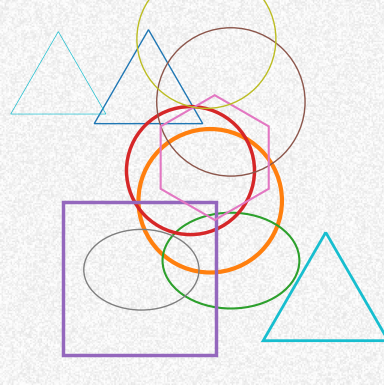[{"shape": "triangle", "thickness": 1, "radius": 0.81, "center": [0.386, 0.76]}, {"shape": "circle", "thickness": 3, "radius": 0.93, "center": [0.546, 0.479]}, {"shape": "oval", "thickness": 1.5, "radius": 0.89, "center": [0.6, 0.323]}, {"shape": "circle", "thickness": 2.5, "radius": 0.83, "center": [0.495, 0.557]}, {"shape": "square", "thickness": 2.5, "radius": 1.0, "center": [0.362, 0.277]}, {"shape": "circle", "thickness": 1, "radius": 0.96, "center": [0.6, 0.735]}, {"shape": "hexagon", "thickness": 1.5, "radius": 0.81, "center": [0.558, 0.591]}, {"shape": "oval", "thickness": 1, "radius": 0.75, "center": [0.367, 0.299]}, {"shape": "circle", "thickness": 1, "radius": 0.9, "center": [0.536, 0.899]}, {"shape": "triangle", "thickness": 2, "radius": 0.94, "center": [0.846, 0.209]}, {"shape": "triangle", "thickness": 0.5, "radius": 0.71, "center": [0.151, 0.775]}]